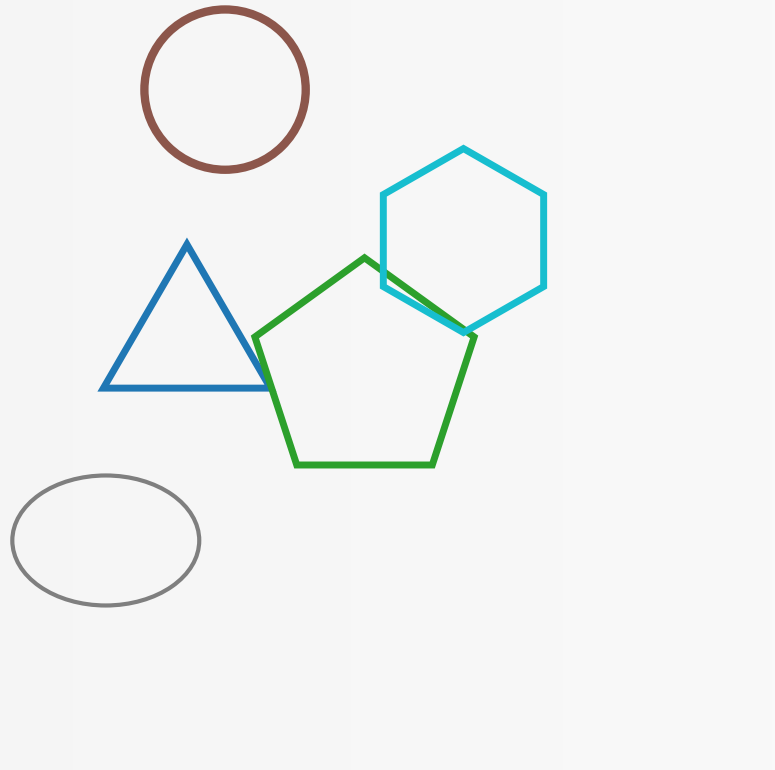[{"shape": "triangle", "thickness": 2.5, "radius": 0.62, "center": [0.241, 0.558]}, {"shape": "pentagon", "thickness": 2.5, "radius": 0.74, "center": [0.47, 0.516]}, {"shape": "circle", "thickness": 3, "radius": 0.52, "center": [0.29, 0.884]}, {"shape": "oval", "thickness": 1.5, "radius": 0.6, "center": [0.136, 0.298]}, {"shape": "hexagon", "thickness": 2.5, "radius": 0.6, "center": [0.598, 0.688]}]